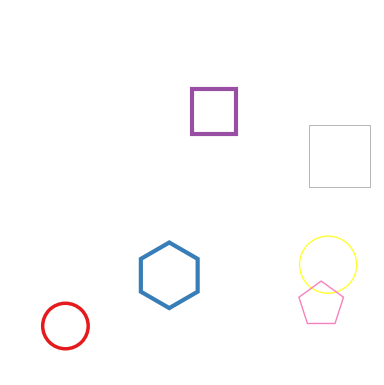[{"shape": "circle", "thickness": 2.5, "radius": 0.3, "center": [0.17, 0.153]}, {"shape": "hexagon", "thickness": 3, "radius": 0.43, "center": [0.44, 0.285]}, {"shape": "square", "thickness": 3, "radius": 0.29, "center": [0.556, 0.711]}, {"shape": "circle", "thickness": 1, "radius": 0.37, "center": [0.852, 0.313]}, {"shape": "pentagon", "thickness": 1, "radius": 0.3, "center": [0.834, 0.209]}, {"shape": "square", "thickness": 0.5, "radius": 0.4, "center": [0.881, 0.595]}]